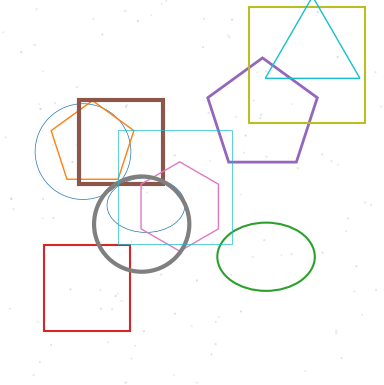[{"shape": "oval", "thickness": 0.5, "radius": 0.51, "center": [0.379, 0.467]}, {"shape": "circle", "thickness": 0.5, "radius": 0.62, "center": [0.216, 0.606]}, {"shape": "pentagon", "thickness": 1, "radius": 0.56, "center": [0.24, 0.626]}, {"shape": "oval", "thickness": 1.5, "radius": 0.63, "center": [0.691, 0.333]}, {"shape": "square", "thickness": 1.5, "radius": 0.56, "center": [0.225, 0.251]}, {"shape": "pentagon", "thickness": 2, "radius": 0.75, "center": [0.682, 0.7]}, {"shape": "square", "thickness": 3, "radius": 0.55, "center": [0.314, 0.63]}, {"shape": "hexagon", "thickness": 1, "radius": 0.58, "center": [0.467, 0.464]}, {"shape": "circle", "thickness": 3, "radius": 0.62, "center": [0.368, 0.418]}, {"shape": "square", "thickness": 1.5, "radius": 0.75, "center": [0.798, 0.831]}, {"shape": "square", "thickness": 0.5, "radius": 0.74, "center": [0.455, 0.514]}, {"shape": "triangle", "thickness": 1, "radius": 0.71, "center": [0.812, 0.867]}]